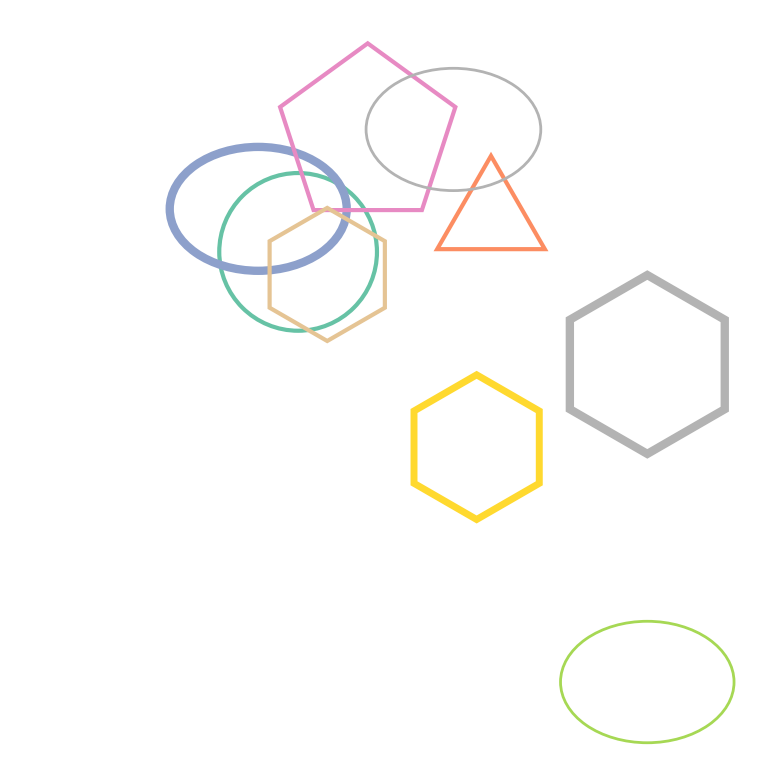[{"shape": "circle", "thickness": 1.5, "radius": 0.51, "center": [0.387, 0.673]}, {"shape": "triangle", "thickness": 1.5, "radius": 0.4, "center": [0.638, 0.717]}, {"shape": "oval", "thickness": 3, "radius": 0.57, "center": [0.335, 0.729]}, {"shape": "pentagon", "thickness": 1.5, "radius": 0.6, "center": [0.478, 0.824]}, {"shape": "oval", "thickness": 1, "radius": 0.56, "center": [0.841, 0.114]}, {"shape": "hexagon", "thickness": 2.5, "radius": 0.47, "center": [0.619, 0.419]}, {"shape": "hexagon", "thickness": 1.5, "radius": 0.43, "center": [0.425, 0.644]}, {"shape": "hexagon", "thickness": 3, "radius": 0.58, "center": [0.841, 0.527]}, {"shape": "oval", "thickness": 1, "radius": 0.57, "center": [0.589, 0.832]}]